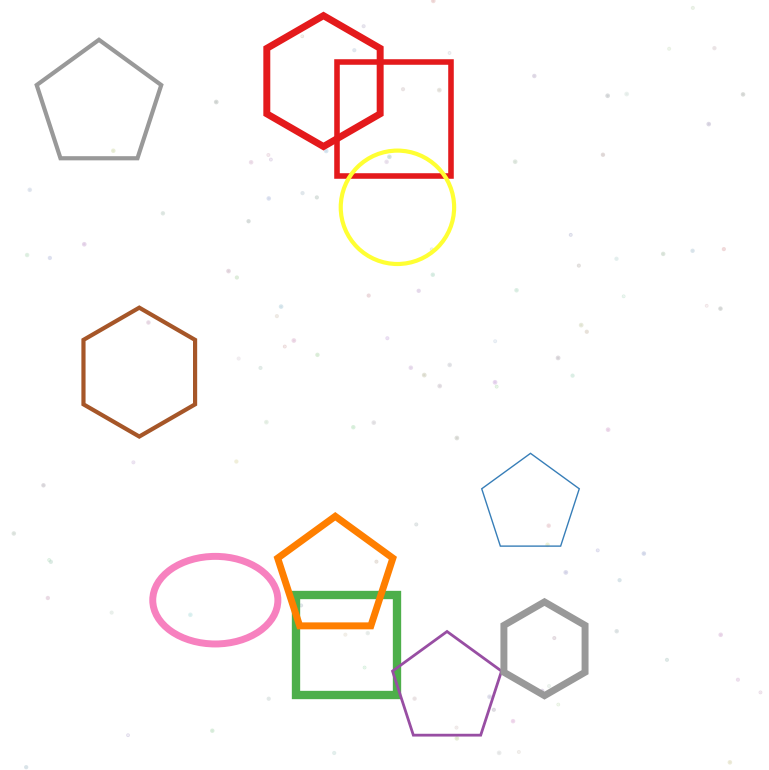[{"shape": "hexagon", "thickness": 2.5, "radius": 0.42, "center": [0.42, 0.895]}, {"shape": "square", "thickness": 2, "radius": 0.37, "center": [0.512, 0.846]}, {"shape": "pentagon", "thickness": 0.5, "radius": 0.33, "center": [0.689, 0.345]}, {"shape": "square", "thickness": 3, "radius": 0.33, "center": [0.45, 0.162]}, {"shape": "pentagon", "thickness": 1, "radius": 0.37, "center": [0.581, 0.105]}, {"shape": "pentagon", "thickness": 2.5, "radius": 0.39, "center": [0.435, 0.251]}, {"shape": "circle", "thickness": 1.5, "radius": 0.37, "center": [0.516, 0.731]}, {"shape": "hexagon", "thickness": 1.5, "radius": 0.42, "center": [0.181, 0.517]}, {"shape": "oval", "thickness": 2.5, "radius": 0.41, "center": [0.28, 0.221]}, {"shape": "hexagon", "thickness": 2.5, "radius": 0.3, "center": [0.707, 0.157]}, {"shape": "pentagon", "thickness": 1.5, "radius": 0.43, "center": [0.129, 0.863]}]